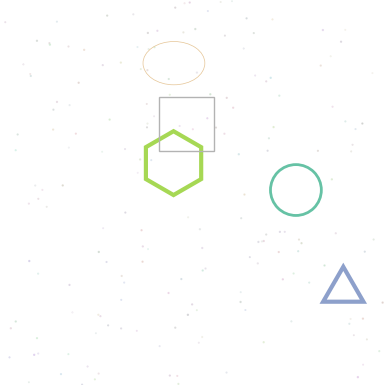[{"shape": "circle", "thickness": 2, "radius": 0.33, "center": [0.769, 0.506]}, {"shape": "triangle", "thickness": 3, "radius": 0.3, "center": [0.892, 0.247]}, {"shape": "hexagon", "thickness": 3, "radius": 0.41, "center": [0.451, 0.576]}, {"shape": "oval", "thickness": 0.5, "radius": 0.4, "center": [0.452, 0.836]}, {"shape": "square", "thickness": 1, "radius": 0.35, "center": [0.485, 0.678]}]